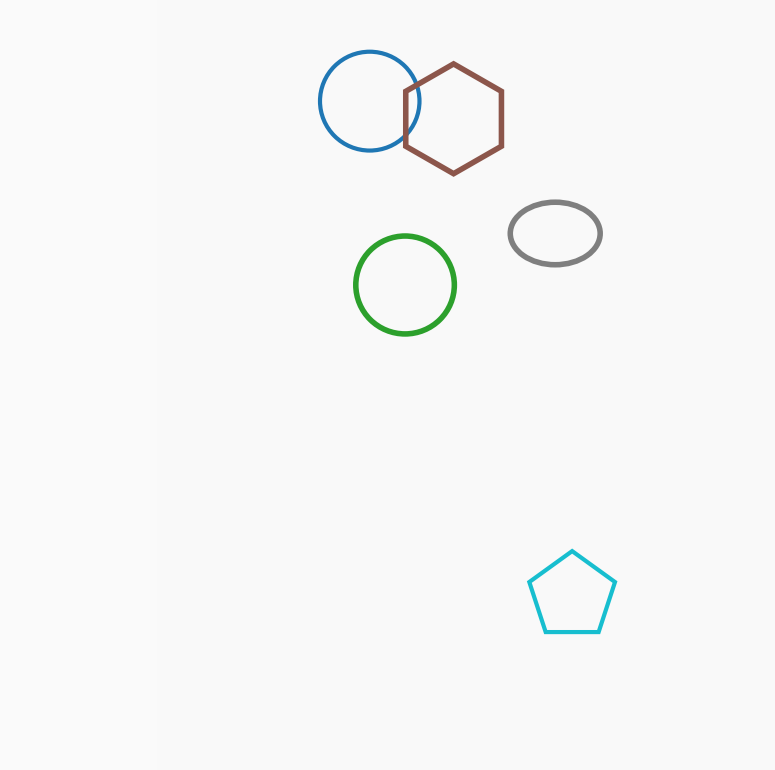[{"shape": "circle", "thickness": 1.5, "radius": 0.32, "center": [0.477, 0.869]}, {"shape": "circle", "thickness": 2, "radius": 0.32, "center": [0.523, 0.63]}, {"shape": "hexagon", "thickness": 2, "radius": 0.36, "center": [0.585, 0.846]}, {"shape": "oval", "thickness": 2, "radius": 0.29, "center": [0.716, 0.697]}, {"shape": "pentagon", "thickness": 1.5, "radius": 0.29, "center": [0.738, 0.226]}]